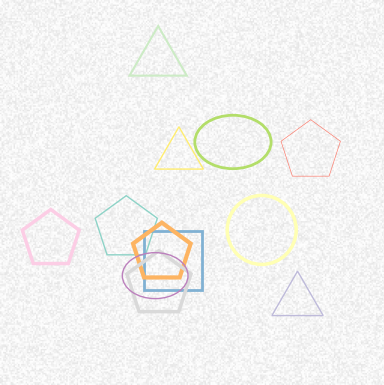[{"shape": "pentagon", "thickness": 1, "radius": 0.42, "center": [0.328, 0.407]}, {"shape": "circle", "thickness": 2.5, "radius": 0.45, "center": [0.68, 0.403]}, {"shape": "triangle", "thickness": 1, "radius": 0.38, "center": [0.773, 0.219]}, {"shape": "pentagon", "thickness": 0.5, "radius": 0.41, "center": [0.807, 0.608]}, {"shape": "square", "thickness": 2, "radius": 0.38, "center": [0.45, 0.323]}, {"shape": "pentagon", "thickness": 3, "radius": 0.39, "center": [0.42, 0.343]}, {"shape": "oval", "thickness": 2, "radius": 0.5, "center": [0.605, 0.631]}, {"shape": "pentagon", "thickness": 2.5, "radius": 0.39, "center": [0.132, 0.378]}, {"shape": "pentagon", "thickness": 2.5, "radius": 0.44, "center": [0.413, 0.261]}, {"shape": "oval", "thickness": 1, "radius": 0.43, "center": [0.403, 0.284]}, {"shape": "triangle", "thickness": 1.5, "radius": 0.43, "center": [0.411, 0.847]}, {"shape": "triangle", "thickness": 1, "radius": 0.37, "center": [0.465, 0.597]}]